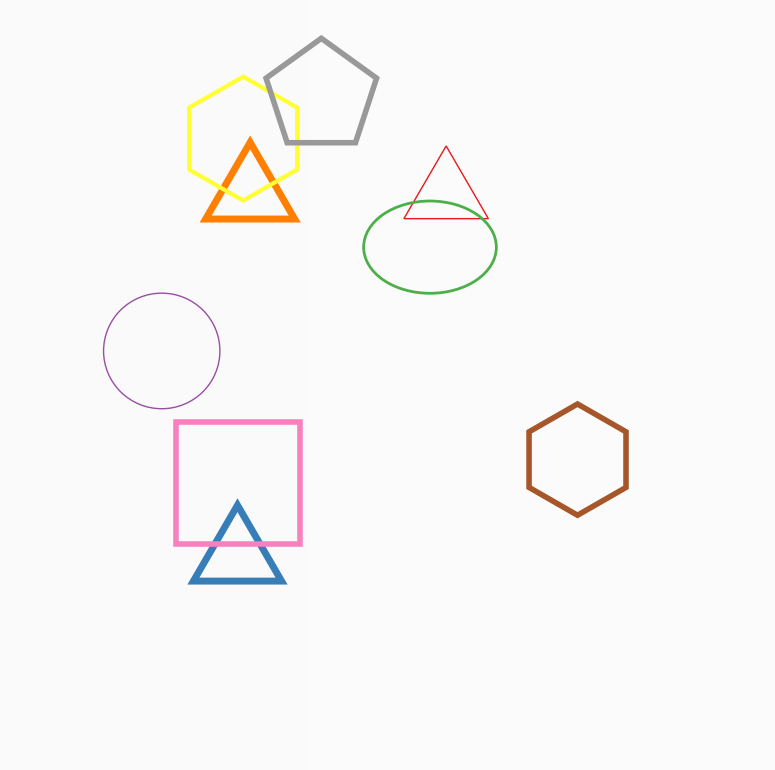[{"shape": "triangle", "thickness": 0.5, "radius": 0.31, "center": [0.576, 0.747]}, {"shape": "triangle", "thickness": 2.5, "radius": 0.33, "center": [0.306, 0.278]}, {"shape": "oval", "thickness": 1, "radius": 0.43, "center": [0.555, 0.679]}, {"shape": "circle", "thickness": 0.5, "radius": 0.38, "center": [0.209, 0.544]}, {"shape": "triangle", "thickness": 2.5, "radius": 0.33, "center": [0.323, 0.749]}, {"shape": "hexagon", "thickness": 1.5, "radius": 0.4, "center": [0.314, 0.82]}, {"shape": "hexagon", "thickness": 2, "radius": 0.36, "center": [0.745, 0.403]}, {"shape": "square", "thickness": 2, "radius": 0.4, "center": [0.307, 0.372]}, {"shape": "pentagon", "thickness": 2, "radius": 0.37, "center": [0.415, 0.875]}]